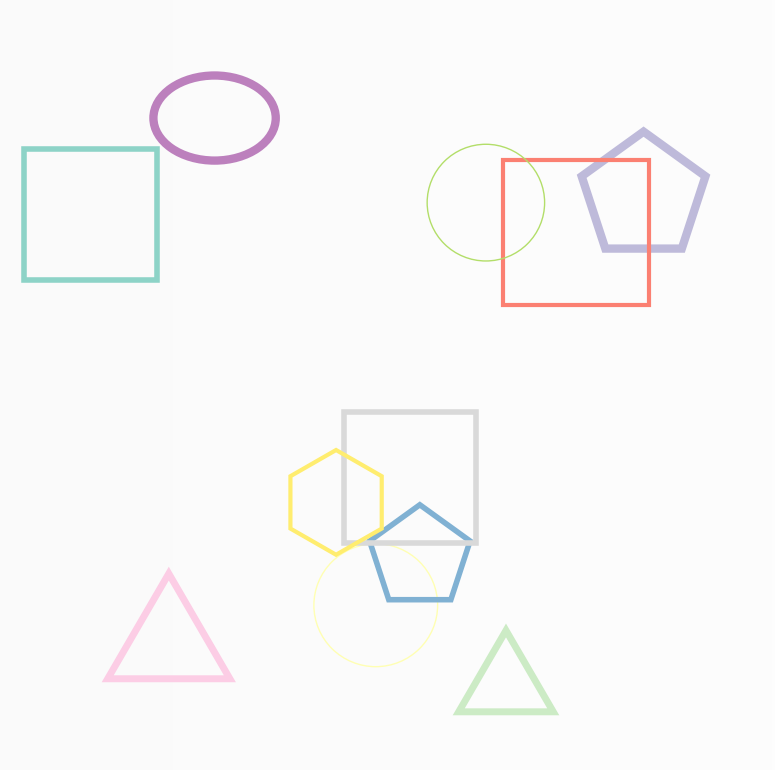[{"shape": "square", "thickness": 2, "radius": 0.43, "center": [0.117, 0.721]}, {"shape": "circle", "thickness": 0.5, "radius": 0.4, "center": [0.485, 0.214]}, {"shape": "pentagon", "thickness": 3, "radius": 0.42, "center": [0.83, 0.745]}, {"shape": "square", "thickness": 1.5, "radius": 0.47, "center": [0.743, 0.698]}, {"shape": "pentagon", "thickness": 2, "radius": 0.34, "center": [0.542, 0.276]}, {"shape": "circle", "thickness": 0.5, "radius": 0.38, "center": [0.627, 0.737]}, {"shape": "triangle", "thickness": 2.5, "radius": 0.46, "center": [0.218, 0.164]}, {"shape": "square", "thickness": 2, "radius": 0.43, "center": [0.529, 0.38]}, {"shape": "oval", "thickness": 3, "radius": 0.39, "center": [0.277, 0.847]}, {"shape": "triangle", "thickness": 2.5, "radius": 0.35, "center": [0.653, 0.111]}, {"shape": "hexagon", "thickness": 1.5, "radius": 0.34, "center": [0.434, 0.348]}]